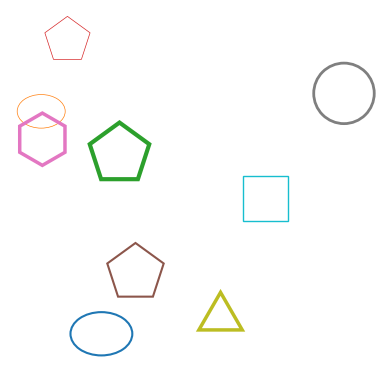[{"shape": "oval", "thickness": 1.5, "radius": 0.4, "center": [0.263, 0.133]}, {"shape": "oval", "thickness": 0.5, "radius": 0.31, "center": [0.107, 0.711]}, {"shape": "pentagon", "thickness": 3, "radius": 0.41, "center": [0.31, 0.6]}, {"shape": "pentagon", "thickness": 0.5, "radius": 0.31, "center": [0.175, 0.896]}, {"shape": "pentagon", "thickness": 1.5, "radius": 0.39, "center": [0.352, 0.292]}, {"shape": "hexagon", "thickness": 2.5, "radius": 0.34, "center": [0.11, 0.638]}, {"shape": "circle", "thickness": 2, "radius": 0.39, "center": [0.893, 0.757]}, {"shape": "triangle", "thickness": 2.5, "radius": 0.32, "center": [0.573, 0.176]}, {"shape": "square", "thickness": 1, "radius": 0.29, "center": [0.689, 0.485]}]